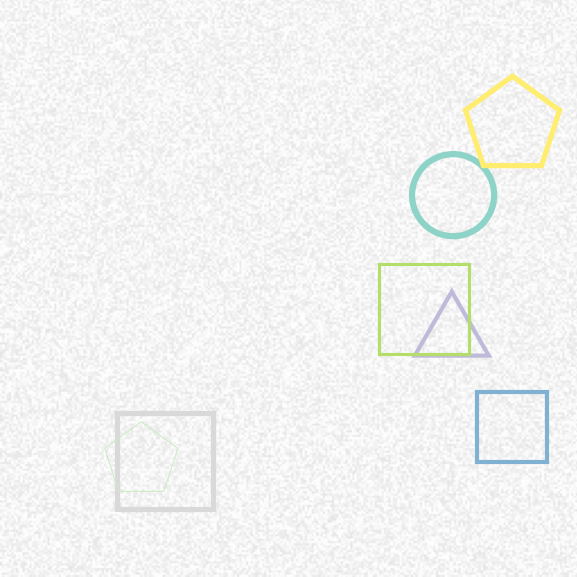[{"shape": "circle", "thickness": 3, "radius": 0.36, "center": [0.785, 0.661]}, {"shape": "triangle", "thickness": 2, "radius": 0.37, "center": [0.782, 0.42]}, {"shape": "square", "thickness": 2, "radius": 0.3, "center": [0.886, 0.26]}, {"shape": "square", "thickness": 1.5, "radius": 0.39, "center": [0.734, 0.464]}, {"shape": "square", "thickness": 2.5, "radius": 0.41, "center": [0.286, 0.201]}, {"shape": "pentagon", "thickness": 0.5, "radius": 0.33, "center": [0.245, 0.202]}, {"shape": "pentagon", "thickness": 2.5, "radius": 0.43, "center": [0.887, 0.782]}]